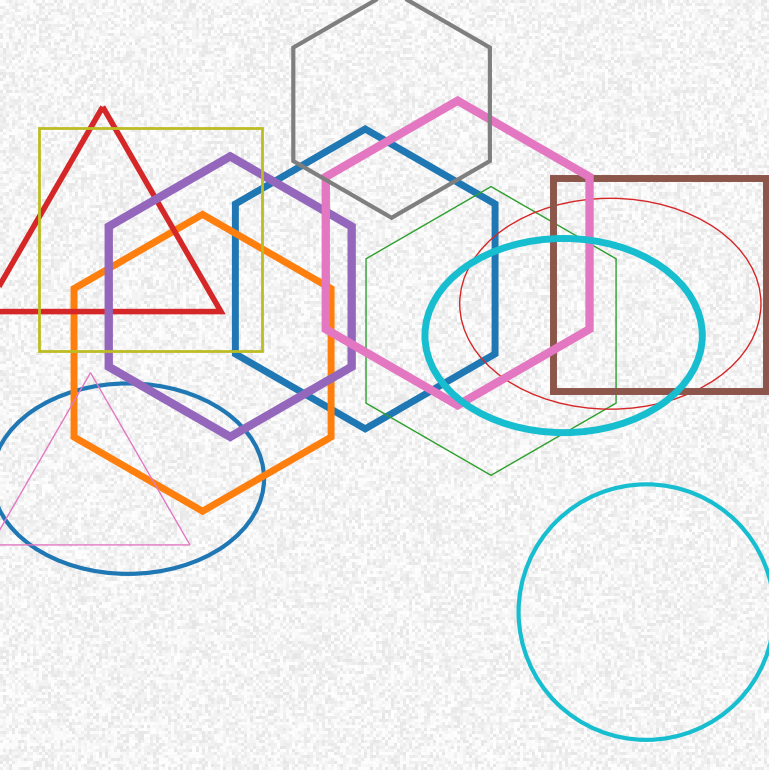[{"shape": "oval", "thickness": 1.5, "radius": 0.88, "center": [0.166, 0.378]}, {"shape": "hexagon", "thickness": 2.5, "radius": 0.97, "center": [0.474, 0.638]}, {"shape": "hexagon", "thickness": 2.5, "radius": 0.96, "center": [0.263, 0.529]}, {"shape": "hexagon", "thickness": 0.5, "radius": 0.94, "center": [0.638, 0.57]}, {"shape": "oval", "thickness": 0.5, "radius": 0.98, "center": [0.793, 0.606]}, {"shape": "triangle", "thickness": 2, "radius": 0.89, "center": [0.133, 0.684]}, {"shape": "hexagon", "thickness": 3, "radius": 0.91, "center": [0.299, 0.615]}, {"shape": "square", "thickness": 2.5, "radius": 0.69, "center": [0.857, 0.63]}, {"shape": "triangle", "thickness": 0.5, "radius": 0.75, "center": [0.118, 0.367]}, {"shape": "hexagon", "thickness": 3, "radius": 0.99, "center": [0.594, 0.671]}, {"shape": "hexagon", "thickness": 1.5, "radius": 0.74, "center": [0.509, 0.865]}, {"shape": "square", "thickness": 1, "radius": 0.73, "center": [0.196, 0.689]}, {"shape": "circle", "thickness": 1.5, "radius": 0.83, "center": [0.839, 0.205]}, {"shape": "oval", "thickness": 2.5, "radius": 0.9, "center": [0.732, 0.564]}]